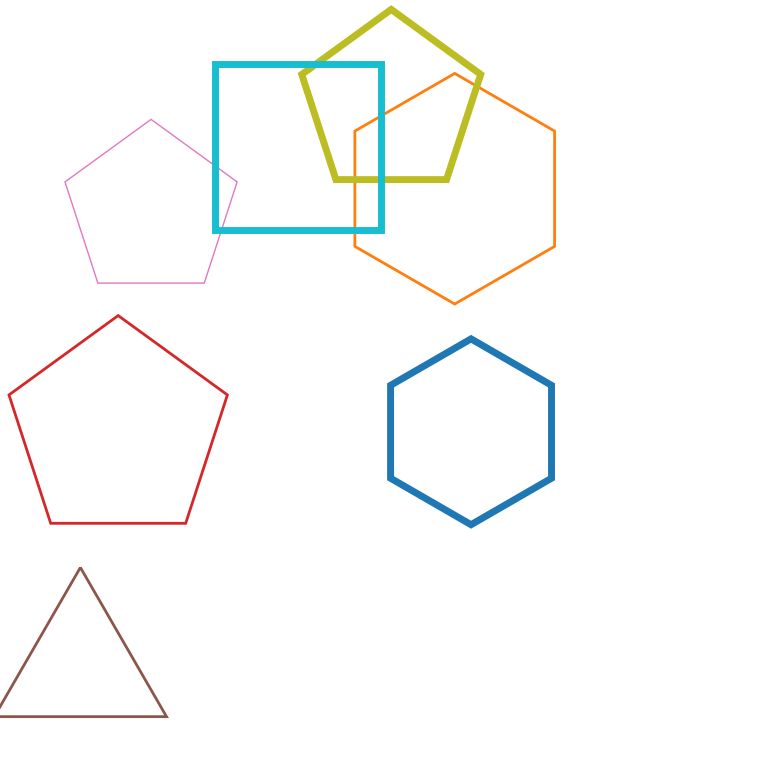[{"shape": "hexagon", "thickness": 2.5, "radius": 0.6, "center": [0.612, 0.439]}, {"shape": "hexagon", "thickness": 1, "radius": 0.75, "center": [0.591, 0.755]}, {"shape": "pentagon", "thickness": 1, "radius": 0.75, "center": [0.154, 0.441]}, {"shape": "triangle", "thickness": 1, "radius": 0.65, "center": [0.104, 0.134]}, {"shape": "pentagon", "thickness": 0.5, "radius": 0.59, "center": [0.196, 0.727]}, {"shape": "pentagon", "thickness": 2.5, "radius": 0.61, "center": [0.508, 0.866]}, {"shape": "square", "thickness": 2.5, "radius": 0.54, "center": [0.387, 0.809]}]